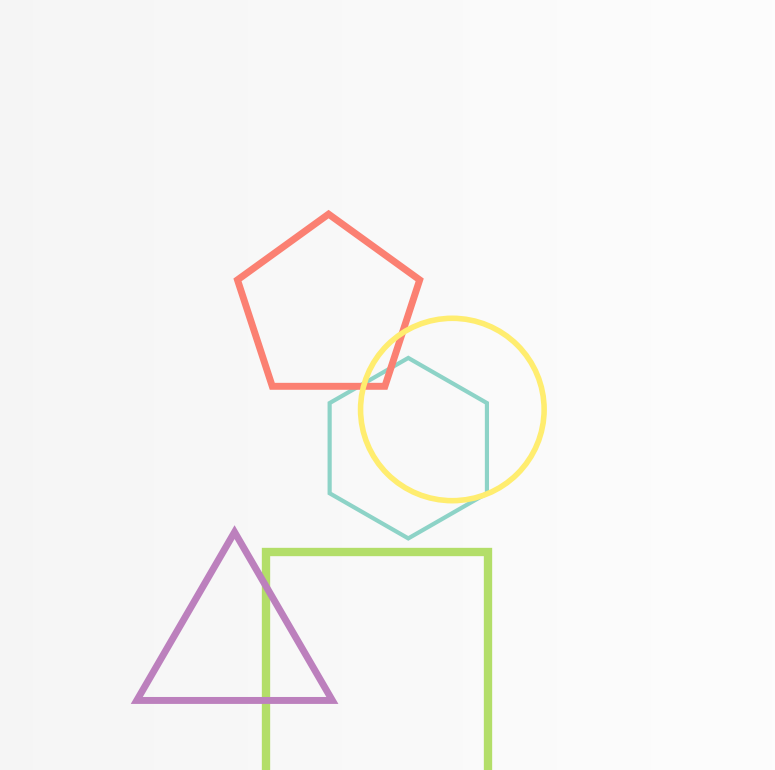[{"shape": "hexagon", "thickness": 1.5, "radius": 0.59, "center": [0.527, 0.418]}, {"shape": "pentagon", "thickness": 2.5, "radius": 0.62, "center": [0.424, 0.598]}, {"shape": "square", "thickness": 3, "radius": 0.72, "center": [0.486, 0.14]}, {"shape": "triangle", "thickness": 2.5, "radius": 0.73, "center": [0.303, 0.163]}, {"shape": "circle", "thickness": 2, "radius": 0.59, "center": [0.584, 0.468]}]